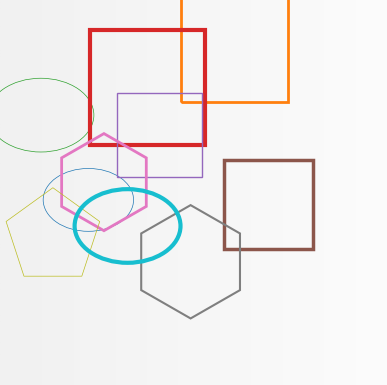[{"shape": "oval", "thickness": 0.5, "radius": 0.58, "center": [0.228, 0.481]}, {"shape": "square", "thickness": 2, "radius": 0.69, "center": [0.606, 0.873]}, {"shape": "oval", "thickness": 0.5, "radius": 0.68, "center": [0.105, 0.701]}, {"shape": "square", "thickness": 3, "radius": 0.74, "center": [0.38, 0.773]}, {"shape": "square", "thickness": 1, "radius": 0.55, "center": [0.411, 0.65]}, {"shape": "square", "thickness": 2.5, "radius": 0.58, "center": [0.693, 0.469]}, {"shape": "hexagon", "thickness": 2, "radius": 0.63, "center": [0.268, 0.527]}, {"shape": "hexagon", "thickness": 1.5, "radius": 0.74, "center": [0.492, 0.32]}, {"shape": "pentagon", "thickness": 0.5, "radius": 0.64, "center": [0.136, 0.385]}, {"shape": "oval", "thickness": 3, "radius": 0.68, "center": [0.329, 0.413]}]